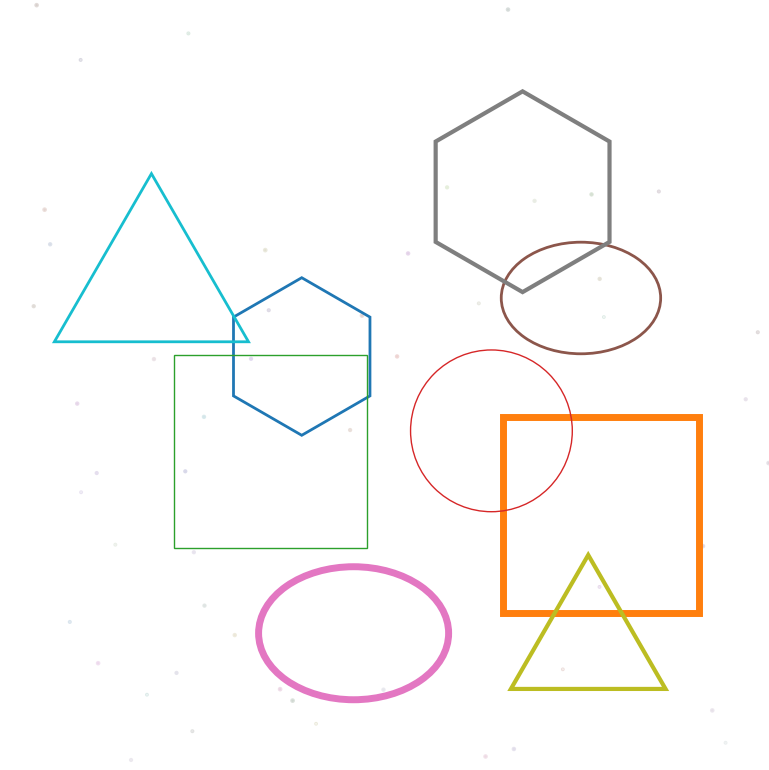[{"shape": "hexagon", "thickness": 1, "radius": 0.51, "center": [0.392, 0.537]}, {"shape": "square", "thickness": 2.5, "radius": 0.64, "center": [0.78, 0.332]}, {"shape": "square", "thickness": 0.5, "radius": 0.63, "center": [0.351, 0.414]}, {"shape": "circle", "thickness": 0.5, "radius": 0.53, "center": [0.638, 0.44]}, {"shape": "oval", "thickness": 1, "radius": 0.52, "center": [0.754, 0.613]}, {"shape": "oval", "thickness": 2.5, "radius": 0.62, "center": [0.459, 0.178]}, {"shape": "hexagon", "thickness": 1.5, "radius": 0.65, "center": [0.679, 0.751]}, {"shape": "triangle", "thickness": 1.5, "radius": 0.58, "center": [0.764, 0.163]}, {"shape": "triangle", "thickness": 1, "radius": 0.73, "center": [0.197, 0.629]}]